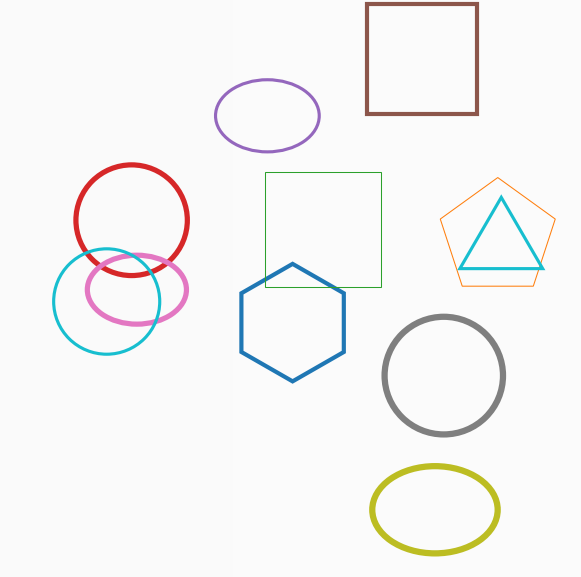[{"shape": "hexagon", "thickness": 2, "radius": 0.51, "center": [0.503, 0.44]}, {"shape": "pentagon", "thickness": 0.5, "radius": 0.52, "center": [0.856, 0.588]}, {"shape": "square", "thickness": 0.5, "radius": 0.5, "center": [0.555, 0.602]}, {"shape": "circle", "thickness": 2.5, "radius": 0.48, "center": [0.226, 0.618]}, {"shape": "oval", "thickness": 1.5, "radius": 0.45, "center": [0.46, 0.799]}, {"shape": "square", "thickness": 2, "radius": 0.48, "center": [0.726, 0.896]}, {"shape": "oval", "thickness": 2.5, "radius": 0.43, "center": [0.236, 0.498]}, {"shape": "circle", "thickness": 3, "radius": 0.51, "center": [0.764, 0.349]}, {"shape": "oval", "thickness": 3, "radius": 0.54, "center": [0.748, 0.116]}, {"shape": "triangle", "thickness": 1.5, "radius": 0.41, "center": [0.862, 0.575]}, {"shape": "circle", "thickness": 1.5, "radius": 0.46, "center": [0.184, 0.477]}]